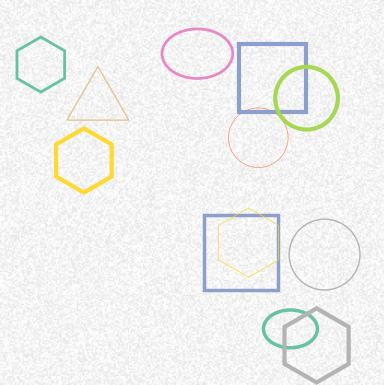[{"shape": "oval", "thickness": 2.5, "radius": 0.35, "center": [0.754, 0.146]}, {"shape": "hexagon", "thickness": 2, "radius": 0.36, "center": [0.106, 0.832]}, {"shape": "circle", "thickness": 0.5, "radius": 0.39, "center": [0.671, 0.642]}, {"shape": "square", "thickness": 2.5, "radius": 0.49, "center": [0.626, 0.344]}, {"shape": "square", "thickness": 3, "radius": 0.44, "center": [0.708, 0.798]}, {"shape": "oval", "thickness": 2, "radius": 0.46, "center": [0.513, 0.861]}, {"shape": "circle", "thickness": 3, "radius": 0.41, "center": [0.796, 0.745]}, {"shape": "hexagon", "thickness": 3, "radius": 0.42, "center": [0.218, 0.583]}, {"shape": "hexagon", "thickness": 0.5, "radius": 0.45, "center": [0.646, 0.37]}, {"shape": "triangle", "thickness": 1, "radius": 0.46, "center": [0.254, 0.734]}, {"shape": "circle", "thickness": 1, "radius": 0.46, "center": [0.843, 0.339]}, {"shape": "hexagon", "thickness": 3, "radius": 0.48, "center": [0.822, 0.103]}]